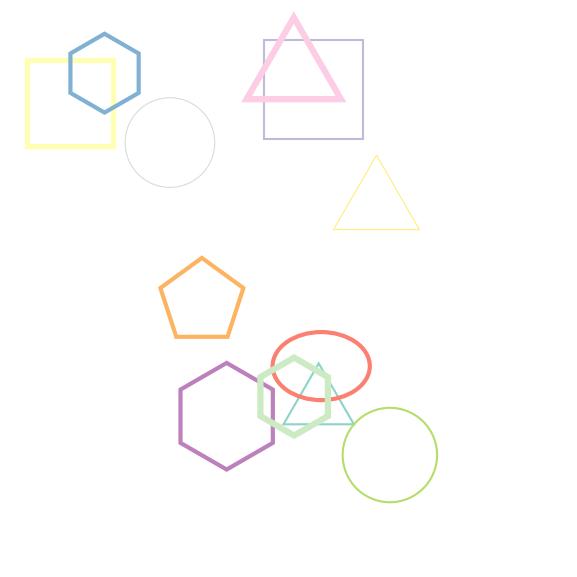[{"shape": "triangle", "thickness": 1, "radius": 0.35, "center": [0.552, 0.3]}, {"shape": "square", "thickness": 2.5, "radius": 0.37, "center": [0.121, 0.821]}, {"shape": "square", "thickness": 1, "radius": 0.43, "center": [0.543, 0.845]}, {"shape": "oval", "thickness": 2, "radius": 0.42, "center": [0.556, 0.365]}, {"shape": "hexagon", "thickness": 2, "radius": 0.34, "center": [0.181, 0.872]}, {"shape": "pentagon", "thickness": 2, "radius": 0.38, "center": [0.35, 0.477]}, {"shape": "circle", "thickness": 1, "radius": 0.41, "center": [0.675, 0.211]}, {"shape": "triangle", "thickness": 3, "radius": 0.47, "center": [0.509, 0.875]}, {"shape": "circle", "thickness": 0.5, "radius": 0.39, "center": [0.294, 0.752]}, {"shape": "hexagon", "thickness": 2, "radius": 0.46, "center": [0.392, 0.278]}, {"shape": "hexagon", "thickness": 3, "radius": 0.34, "center": [0.509, 0.312]}, {"shape": "triangle", "thickness": 0.5, "radius": 0.43, "center": [0.652, 0.644]}]